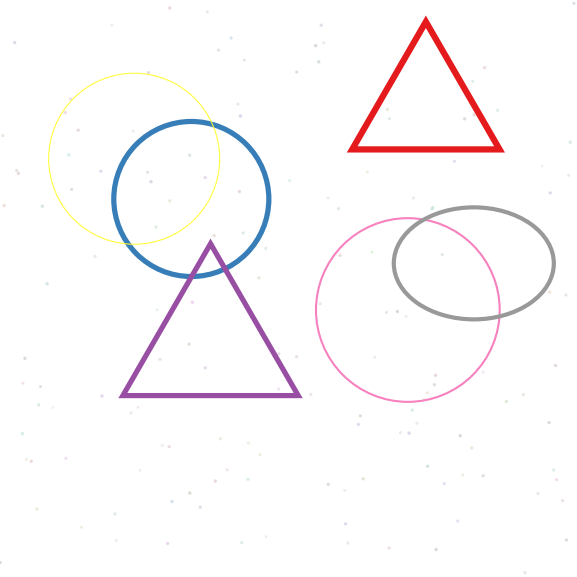[{"shape": "triangle", "thickness": 3, "radius": 0.74, "center": [0.737, 0.814]}, {"shape": "circle", "thickness": 2.5, "radius": 0.67, "center": [0.331, 0.655]}, {"shape": "triangle", "thickness": 2.5, "radius": 0.88, "center": [0.365, 0.402]}, {"shape": "circle", "thickness": 0.5, "radius": 0.74, "center": [0.232, 0.724]}, {"shape": "circle", "thickness": 1, "radius": 0.8, "center": [0.706, 0.462]}, {"shape": "oval", "thickness": 2, "radius": 0.69, "center": [0.82, 0.543]}]